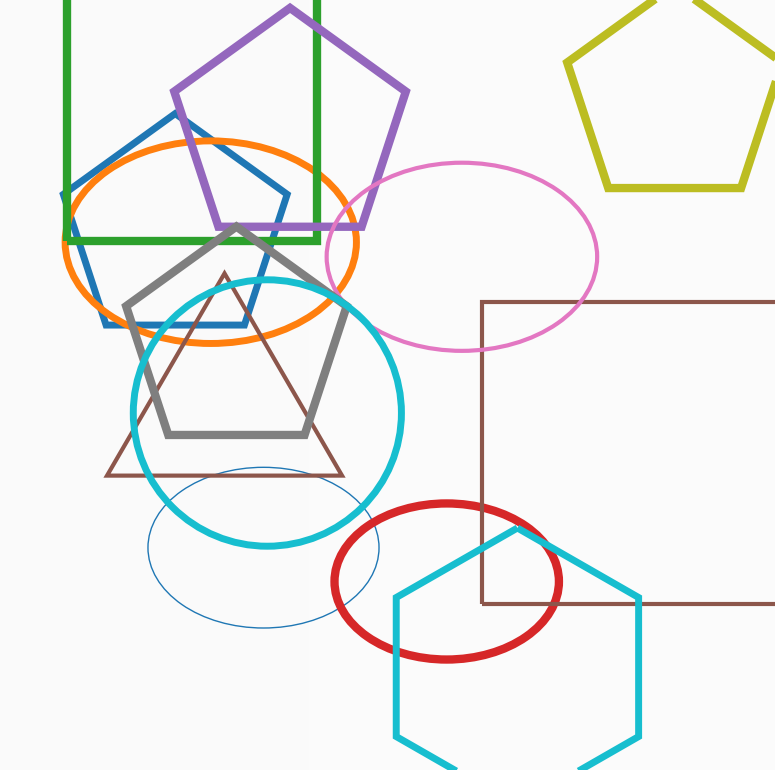[{"shape": "pentagon", "thickness": 2.5, "radius": 0.76, "center": [0.226, 0.701]}, {"shape": "oval", "thickness": 0.5, "radius": 0.75, "center": [0.34, 0.289]}, {"shape": "oval", "thickness": 2.5, "radius": 0.94, "center": [0.272, 0.685]}, {"shape": "square", "thickness": 3, "radius": 0.81, "center": [0.248, 0.849]}, {"shape": "oval", "thickness": 3, "radius": 0.72, "center": [0.576, 0.245]}, {"shape": "pentagon", "thickness": 3, "radius": 0.79, "center": [0.374, 0.833]}, {"shape": "square", "thickness": 1.5, "radius": 0.98, "center": [0.818, 0.412]}, {"shape": "triangle", "thickness": 1.5, "radius": 0.88, "center": [0.29, 0.47]}, {"shape": "oval", "thickness": 1.5, "radius": 0.87, "center": [0.596, 0.667]}, {"shape": "pentagon", "thickness": 3, "radius": 0.75, "center": [0.305, 0.556]}, {"shape": "pentagon", "thickness": 3, "radius": 0.73, "center": [0.871, 0.874]}, {"shape": "circle", "thickness": 2.5, "radius": 0.86, "center": [0.345, 0.464]}, {"shape": "hexagon", "thickness": 2.5, "radius": 0.9, "center": [0.668, 0.134]}]